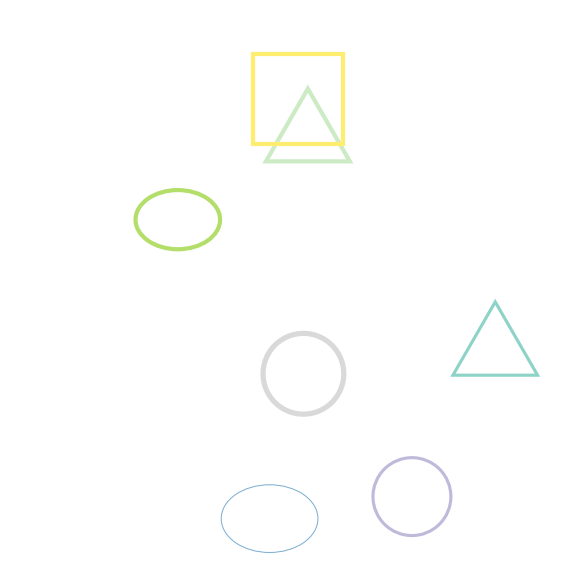[{"shape": "triangle", "thickness": 1.5, "radius": 0.42, "center": [0.858, 0.392]}, {"shape": "circle", "thickness": 1.5, "radius": 0.34, "center": [0.713, 0.139]}, {"shape": "oval", "thickness": 0.5, "radius": 0.42, "center": [0.467, 0.101]}, {"shape": "oval", "thickness": 2, "radius": 0.37, "center": [0.308, 0.619]}, {"shape": "circle", "thickness": 2.5, "radius": 0.35, "center": [0.525, 0.352]}, {"shape": "triangle", "thickness": 2, "radius": 0.42, "center": [0.533, 0.762]}, {"shape": "square", "thickness": 2, "radius": 0.39, "center": [0.516, 0.827]}]